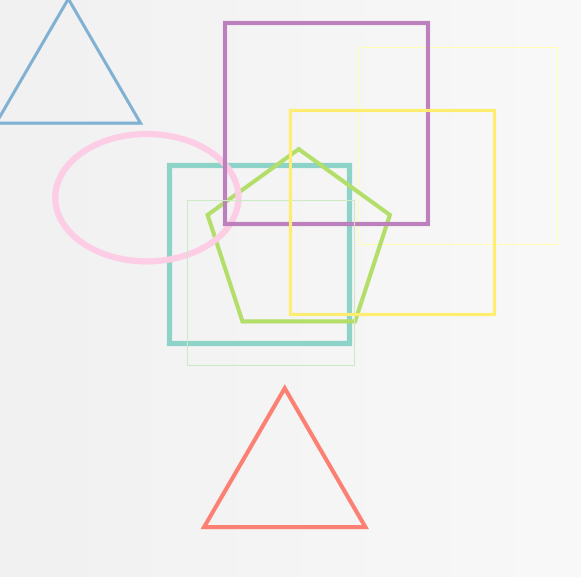[{"shape": "square", "thickness": 2.5, "radius": 0.77, "center": [0.446, 0.56]}, {"shape": "square", "thickness": 0.5, "radius": 0.85, "center": [0.788, 0.747]}, {"shape": "triangle", "thickness": 2, "radius": 0.8, "center": [0.49, 0.167]}, {"shape": "triangle", "thickness": 1.5, "radius": 0.72, "center": [0.118, 0.858]}, {"shape": "pentagon", "thickness": 2, "radius": 0.82, "center": [0.514, 0.576]}, {"shape": "oval", "thickness": 3, "radius": 0.79, "center": [0.253, 0.657]}, {"shape": "square", "thickness": 2, "radius": 0.87, "center": [0.561, 0.785]}, {"shape": "square", "thickness": 0.5, "radius": 0.72, "center": [0.466, 0.51]}, {"shape": "square", "thickness": 1.5, "radius": 0.88, "center": [0.674, 0.632]}]